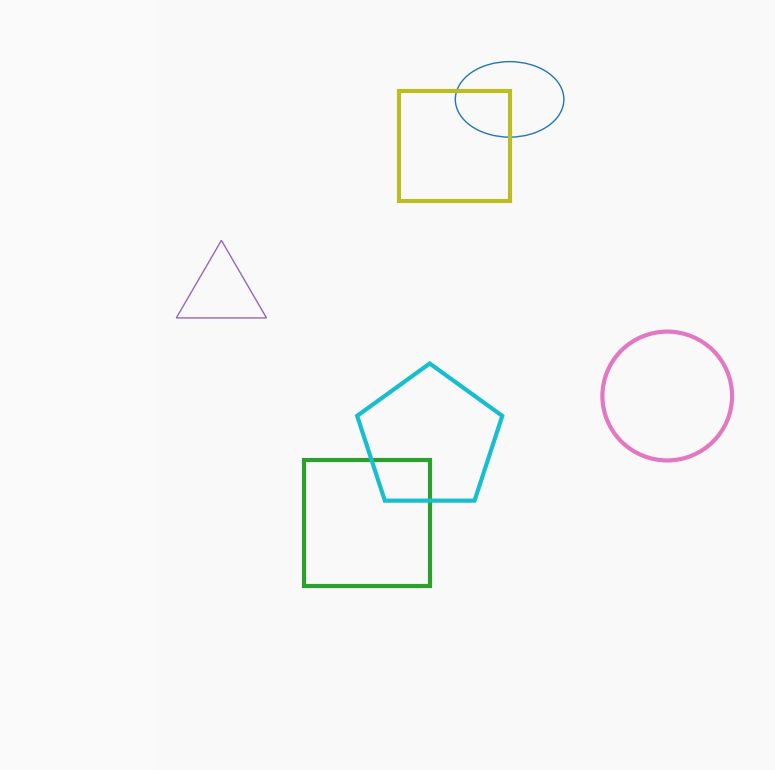[{"shape": "oval", "thickness": 0.5, "radius": 0.35, "center": [0.658, 0.871]}, {"shape": "square", "thickness": 1.5, "radius": 0.41, "center": [0.473, 0.321]}, {"shape": "triangle", "thickness": 0.5, "radius": 0.34, "center": [0.286, 0.621]}, {"shape": "circle", "thickness": 1.5, "radius": 0.42, "center": [0.861, 0.486]}, {"shape": "square", "thickness": 1.5, "radius": 0.36, "center": [0.586, 0.81]}, {"shape": "pentagon", "thickness": 1.5, "radius": 0.49, "center": [0.554, 0.429]}]